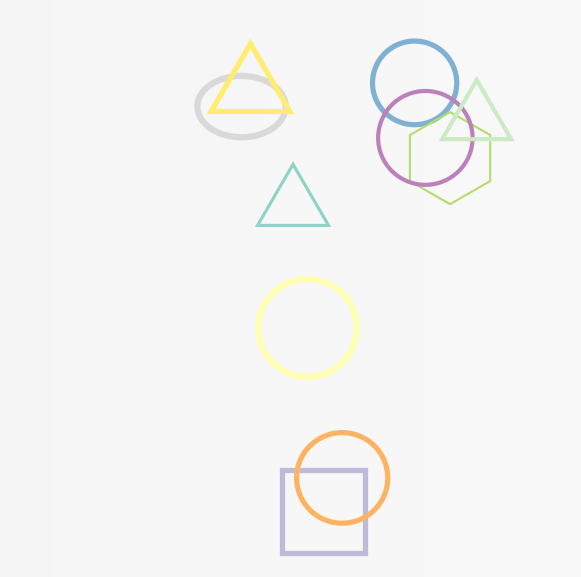[{"shape": "triangle", "thickness": 1.5, "radius": 0.35, "center": [0.504, 0.644]}, {"shape": "circle", "thickness": 3, "radius": 0.42, "center": [0.529, 0.431]}, {"shape": "square", "thickness": 2.5, "radius": 0.36, "center": [0.556, 0.113]}, {"shape": "circle", "thickness": 2.5, "radius": 0.36, "center": [0.713, 0.856]}, {"shape": "circle", "thickness": 2.5, "radius": 0.39, "center": [0.589, 0.172]}, {"shape": "hexagon", "thickness": 1, "radius": 0.4, "center": [0.774, 0.725]}, {"shape": "oval", "thickness": 3, "radius": 0.38, "center": [0.416, 0.815]}, {"shape": "circle", "thickness": 2, "radius": 0.41, "center": [0.732, 0.76]}, {"shape": "triangle", "thickness": 2, "radius": 0.34, "center": [0.82, 0.792]}, {"shape": "triangle", "thickness": 2.5, "radius": 0.39, "center": [0.431, 0.845]}]